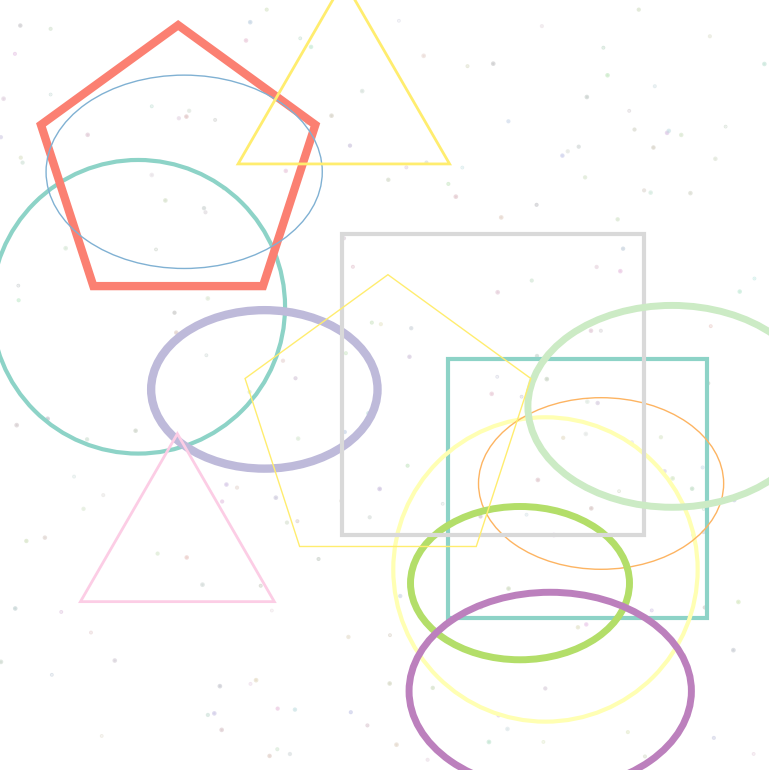[{"shape": "circle", "thickness": 1.5, "radius": 0.95, "center": [0.18, 0.602]}, {"shape": "square", "thickness": 1.5, "radius": 0.84, "center": [0.75, 0.365]}, {"shape": "circle", "thickness": 1.5, "radius": 0.99, "center": [0.708, 0.26]}, {"shape": "oval", "thickness": 3, "radius": 0.74, "center": [0.343, 0.494]}, {"shape": "pentagon", "thickness": 3, "radius": 0.94, "center": [0.231, 0.78]}, {"shape": "oval", "thickness": 0.5, "radius": 0.9, "center": [0.239, 0.777]}, {"shape": "oval", "thickness": 0.5, "radius": 0.8, "center": [0.781, 0.372]}, {"shape": "oval", "thickness": 2.5, "radius": 0.71, "center": [0.675, 0.243]}, {"shape": "triangle", "thickness": 1, "radius": 0.73, "center": [0.23, 0.291]}, {"shape": "square", "thickness": 1.5, "radius": 0.98, "center": [0.64, 0.5]}, {"shape": "oval", "thickness": 2.5, "radius": 0.92, "center": [0.715, 0.102]}, {"shape": "oval", "thickness": 2.5, "radius": 0.94, "center": [0.873, 0.472]}, {"shape": "pentagon", "thickness": 0.5, "radius": 0.98, "center": [0.504, 0.448]}, {"shape": "triangle", "thickness": 1, "radius": 0.79, "center": [0.447, 0.866]}]